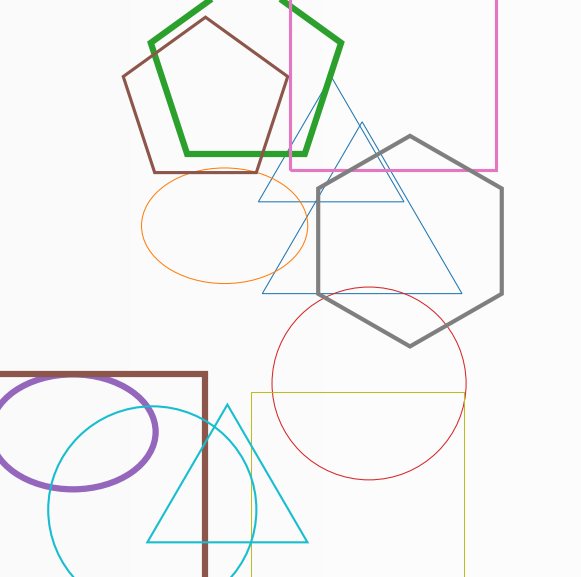[{"shape": "triangle", "thickness": 0.5, "radius": 0.72, "center": [0.57, 0.722]}, {"shape": "triangle", "thickness": 0.5, "radius": 0.99, "center": [0.623, 0.59]}, {"shape": "oval", "thickness": 0.5, "radius": 0.71, "center": [0.386, 0.608]}, {"shape": "pentagon", "thickness": 3, "radius": 0.86, "center": [0.423, 0.872]}, {"shape": "circle", "thickness": 0.5, "radius": 0.83, "center": [0.635, 0.335]}, {"shape": "oval", "thickness": 3, "radius": 0.71, "center": [0.126, 0.251]}, {"shape": "square", "thickness": 3, "radius": 0.96, "center": [0.161, 0.16]}, {"shape": "pentagon", "thickness": 1.5, "radius": 0.74, "center": [0.354, 0.821]}, {"shape": "square", "thickness": 1.5, "radius": 0.89, "center": [0.676, 0.882]}, {"shape": "hexagon", "thickness": 2, "radius": 0.91, "center": [0.705, 0.582]}, {"shape": "square", "thickness": 0.5, "radius": 0.92, "center": [0.615, 0.136]}, {"shape": "circle", "thickness": 1, "radius": 0.9, "center": [0.262, 0.117]}, {"shape": "triangle", "thickness": 1, "radius": 0.8, "center": [0.391, 0.14]}]